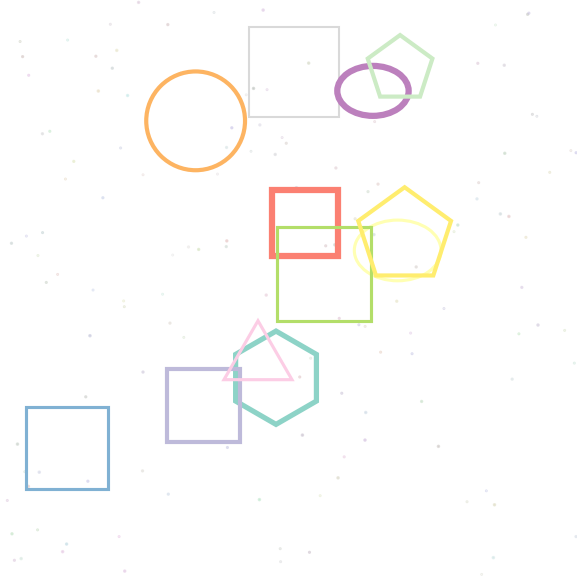[{"shape": "hexagon", "thickness": 2.5, "radius": 0.4, "center": [0.478, 0.345]}, {"shape": "oval", "thickness": 1.5, "radius": 0.38, "center": [0.689, 0.565]}, {"shape": "square", "thickness": 2, "radius": 0.32, "center": [0.353, 0.297]}, {"shape": "square", "thickness": 3, "radius": 0.29, "center": [0.528, 0.613]}, {"shape": "square", "thickness": 1.5, "radius": 0.36, "center": [0.115, 0.224]}, {"shape": "circle", "thickness": 2, "radius": 0.43, "center": [0.339, 0.79]}, {"shape": "square", "thickness": 1.5, "radius": 0.41, "center": [0.561, 0.525]}, {"shape": "triangle", "thickness": 1.5, "radius": 0.34, "center": [0.447, 0.376]}, {"shape": "square", "thickness": 1, "radius": 0.39, "center": [0.509, 0.874]}, {"shape": "oval", "thickness": 3, "radius": 0.31, "center": [0.646, 0.842]}, {"shape": "pentagon", "thickness": 2, "radius": 0.29, "center": [0.693, 0.88]}, {"shape": "pentagon", "thickness": 2, "radius": 0.42, "center": [0.701, 0.59]}]